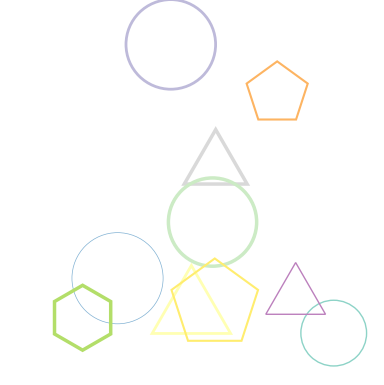[{"shape": "circle", "thickness": 1, "radius": 0.43, "center": [0.867, 0.135]}, {"shape": "triangle", "thickness": 2, "radius": 0.59, "center": [0.497, 0.193]}, {"shape": "circle", "thickness": 2, "radius": 0.58, "center": [0.444, 0.885]}, {"shape": "circle", "thickness": 0.5, "radius": 0.59, "center": [0.305, 0.277]}, {"shape": "pentagon", "thickness": 1.5, "radius": 0.42, "center": [0.72, 0.757]}, {"shape": "hexagon", "thickness": 2.5, "radius": 0.42, "center": [0.215, 0.175]}, {"shape": "triangle", "thickness": 2.5, "radius": 0.47, "center": [0.56, 0.569]}, {"shape": "triangle", "thickness": 1, "radius": 0.45, "center": [0.768, 0.228]}, {"shape": "circle", "thickness": 2.5, "radius": 0.57, "center": [0.552, 0.423]}, {"shape": "pentagon", "thickness": 1.5, "radius": 0.59, "center": [0.558, 0.21]}]